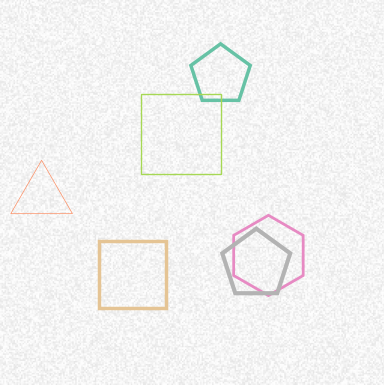[{"shape": "pentagon", "thickness": 2.5, "radius": 0.41, "center": [0.573, 0.805]}, {"shape": "triangle", "thickness": 0.5, "radius": 0.46, "center": [0.108, 0.491]}, {"shape": "hexagon", "thickness": 2, "radius": 0.52, "center": [0.697, 0.337]}, {"shape": "square", "thickness": 1, "radius": 0.52, "center": [0.471, 0.652]}, {"shape": "square", "thickness": 2.5, "radius": 0.44, "center": [0.344, 0.287]}, {"shape": "pentagon", "thickness": 3, "radius": 0.46, "center": [0.666, 0.313]}]